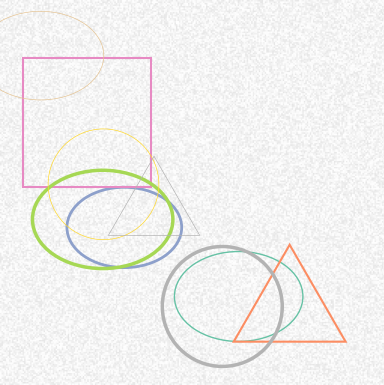[{"shape": "oval", "thickness": 1, "radius": 0.83, "center": [0.62, 0.23]}, {"shape": "triangle", "thickness": 1.5, "radius": 0.84, "center": [0.752, 0.196]}, {"shape": "oval", "thickness": 2, "radius": 0.75, "center": [0.323, 0.409]}, {"shape": "square", "thickness": 1.5, "radius": 0.84, "center": [0.226, 0.681]}, {"shape": "oval", "thickness": 2.5, "radius": 0.91, "center": [0.267, 0.43]}, {"shape": "circle", "thickness": 0.5, "radius": 0.72, "center": [0.269, 0.521]}, {"shape": "oval", "thickness": 0.5, "radius": 0.82, "center": [0.105, 0.856]}, {"shape": "circle", "thickness": 2.5, "radius": 0.78, "center": [0.577, 0.204]}, {"shape": "triangle", "thickness": 0.5, "radius": 0.69, "center": [0.4, 0.457]}]